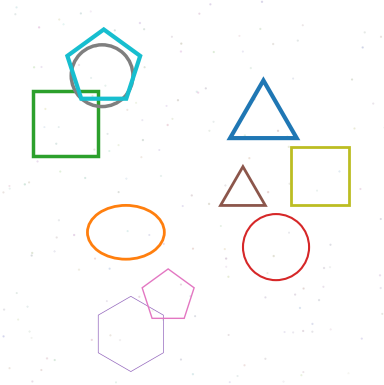[{"shape": "triangle", "thickness": 3, "radius": 0.5, "center": [0.684, 0.691]}, {"shape": "oval", "thickness": 2, "radius": 0.5, "center": [0.327, 0.397]}, {"shape": "square", "thickness": 2.5, "radius": 0.42, "center": [0.171, 0.68]}, {"shape": "circle", "thickness": 1.5, "radius": 0.43, "center": [0.717, 0.358]}, {"shape": "hexagon", "thickness": 0.5, "radius": 0.49, "center": [0.34, 0.133]}, {"shape": "triangle", "thickness": 2, "radius": 0.34, "center": [0.631, 0.5]}, {"shape": "pentagon", "thickness": 1, "radius": 0.35, "center": [0.437, 0.231]}, {"shape": "circle", "thickness": 2.5, "radius": 0.4, "center": [0.265, 0.803]}, {"shape": "square", "thickness": 2, "radius": 0.38, "center": [0.831, 0.543]}, {"shape": "pentagon", "thickness": 3, "radius": 0.5, "center": [0.27, 0.824]}]